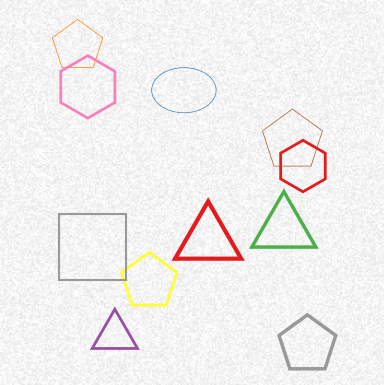[{"shape": "hexagon", "thickness": 2, "radius": 0.33, "center": [0.787, 0.569]}, {"shape": "triangle", "thickness": 3, "radius": 0.5, "center": [0.541, 0.378]}, {"shape": "oval", "thickness": 0.5, "radius": 0.42, "center": [0.478, 0.766]}, {"shape": "triangle", "thickness": 2.5, "radius": 0.48, "center": [0.737, 0.406]}, {"shape": "triangle", "thickness": 2, "radius": 0.34, "center": [0.298, 0.129]}, {"shape": "pentagon", "thickness": 0.5, "radius": 0.35, "center": [0.201, 0.881]}, {"shape": "pentagon", "thickness": 2, "radius": 0.38, "center": [0.388, 0.269]}, {"shape": "pentagon", "thickness": 0.5, "radius": 0.41, "center": [0.76, 0.635]}, {"shape": "hexagon", "thickness": 2, "radius": 0.41, "center": [0.228, 0.774]}, {"shape": "pentagon", "thickness": 2.5, "radius": 0.39, "center": [0.798, 0.105]}, {"shape": "square", "thickness": 1.5, "radius": 0.43, "center": [0.24, 0.359]}]